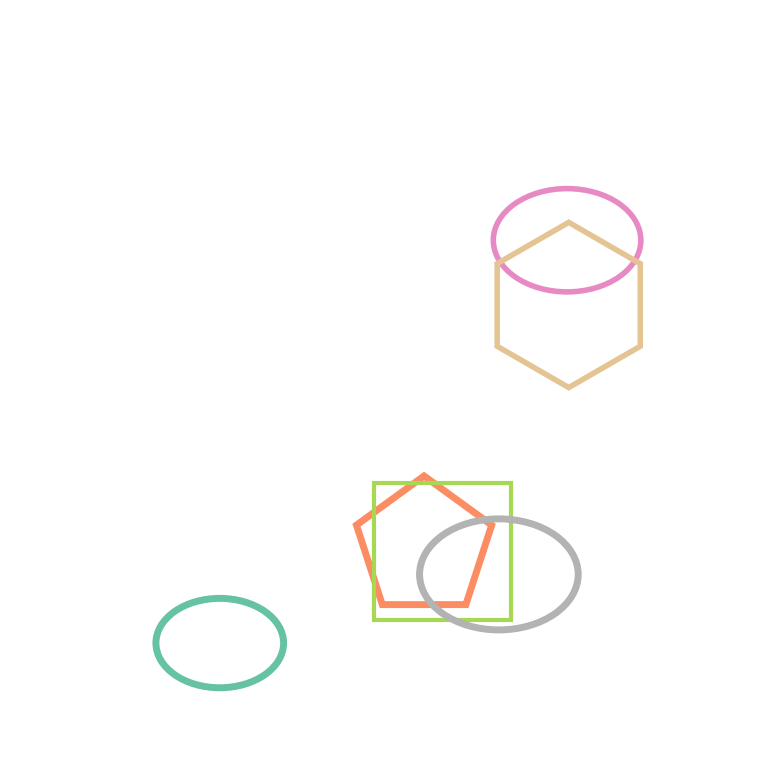[{"shape": "oval", "thickness": 2.5, "radius": 0.41, "center": [0.285, 0.165]}, {"shape": "pentagon", "thickness": 2.5, "radius": 0.46, "center": [0.551, 0.29]}, {"shape": "oval", "thickness": 2, "radius": 0.48, "center": [0.736, 0.688]}, {"shape": "square", "thickness": 1.5, "radius": 0.45, "center": [0.575, 0.284]}, {"shape": "hexagon", "thickness": 2, "radius": 0.54, "center": [0.739, 0.604]}, {"shape": "oval", "thickness": 2.5, "radius": 0.52, "center": [0.648, 0.254]}]